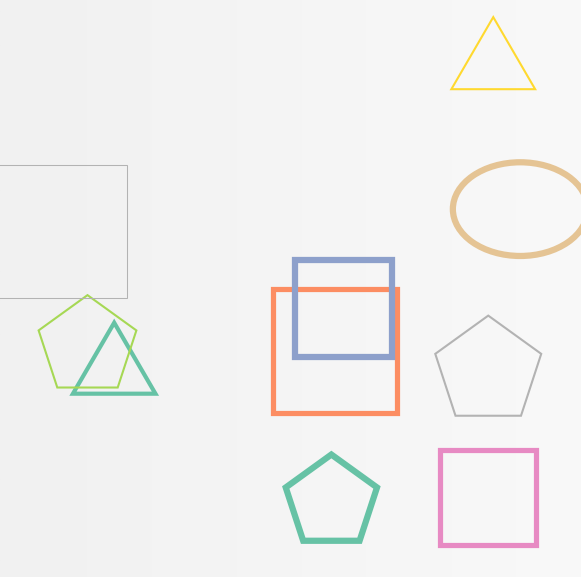[{"shape": "pentagon", "thickness": 3, "radius": 0.41, "center": [0.57, 0.13]}, {"shape": "triangle", "thickness": 2, "radius": 0.41, "center": [0.196, 0.358]}, {"shape": "square", "thickness": 2.5, "radius": 0.54, "center": [0.576, 0.392]}, {"shape": "square", "thickness": 3, "radius": 0.42, "center": [0.591, 0.465]}, {"shape": "square", "thickness": 2.5, "radius": 0.41, "center": [0.84, 0.137]}, {"shape": "pentagon", "thickness": 1, "radius": 0.44, "center": [0.151, 0.4]}, {"shape": "triangle", "thickness": 1, "radius": 0.42, "center": [0.849, 0.886]}, {"shape": "oval", "thickness": 3, "radius": 0.58, "center": [0.895, 0.637]}, {"shape": "square", "thickness": 0.5, "radius": 0.57, "center": [0.103, 0.598]}, {"shape": "pentagon", "thickness": 1, "radius": 0.48, "center": [0.84, 0.357]}]